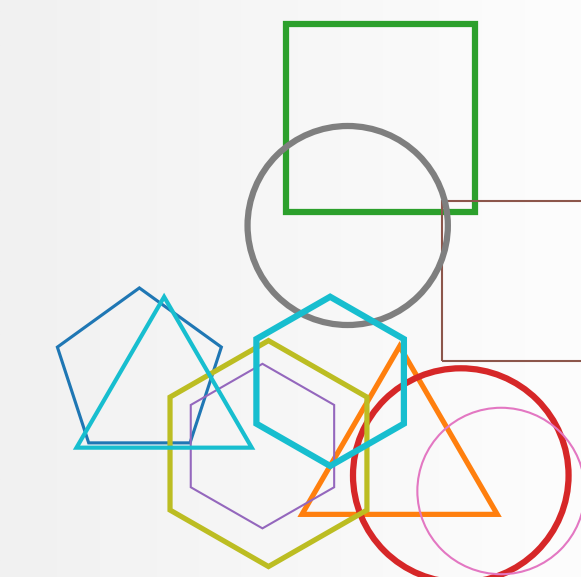[{"shape": "pentagon", "thickness": 1.5, "radius": 0.74, "center": [0.24, 0.352]}, {"shape": "triangle", "thickness": 2.5, "radius": 0.97, "center": [0.687, 0.205]}, {"shape": "square", "thickness": 3, "radius": 0.81, "center": [0.655, 0.795]}, {"shape": "circle", "thickness": 3, "radius": 0.93, "center": [0.793, 0.176]}, {"shape": "hexagon", "thickness": 1, "radius": 0.71, "center": [0.452, 0.227]}, {"shape": "square", "thickness": 1, "radius": 0.69, "center": [0.898, 0.512]}, {"shape": "circle", "thickness": 1, "radius": 0.72, "center": [0.862, 0.149]}, {"shape": "circle", "thickness": 3, "radius": 0.86, "center": [0.598, 0.609]}, {"shape": "hexagon", "thickness": 2.5, "radius": 0.98, "center": [0.462, 0.214]}, {"shape": "triangle", "thickness": 2, "radius": 0.87, "center": [0.282, 0.311]}, {"shape": "hexagon", "thickness": 3, "radius": 0.73, "center": [0.568, 0.339]}]